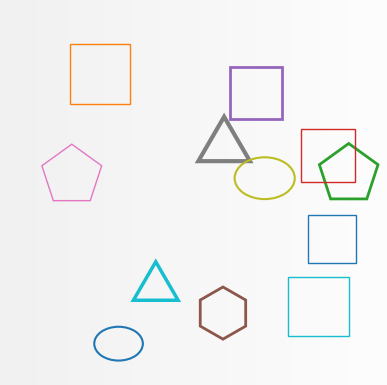[{"shape": "square", "thickness": 1, "radius": 0.31, "center": [0.857, 0.38]}, {"shape": "oval", "thickness": 1.5, "radius": 0.31, "center": [0.306, 0.107]}, {"shape": "square", "thickness": 1, "radius": 0.39, "center": [0.258, 0.808]}, {"shape": "pentagon", "thickness": 2, "radius": 0.4, "center": [0.9, 0.548]}, {"shape": "square", "thickness": 1, "radius": 0.35, "center": [0.846, 0.596]}, {"shape": "square", "thickness": 2, "radius": 0.34, "center": [0.661, 0.759]}, {"shape": "hexagon", "thickness": 2, "radius": 0.34, "center": [0.575, 0.187]}, {"shape": "pentagon", "thickness": 1, "radius": 0.41, "center": [0.185, 0.544]}, {"shape": "triangle", "thickness": 3, "radius": 0.38, "center": [0.578, 0.62]}, {"shape": "oval", "thickness": 1.5, "radius": 0.39, "center": [0.683, 0.537]}, {"shape": "square", "thickness": 1, "radius": 0.39, "center": [0.822, 0.204]}, {"shape": "triangle", "thickness": 2.5, "radius": 0.33, "center": [0.402, 0.253]}]